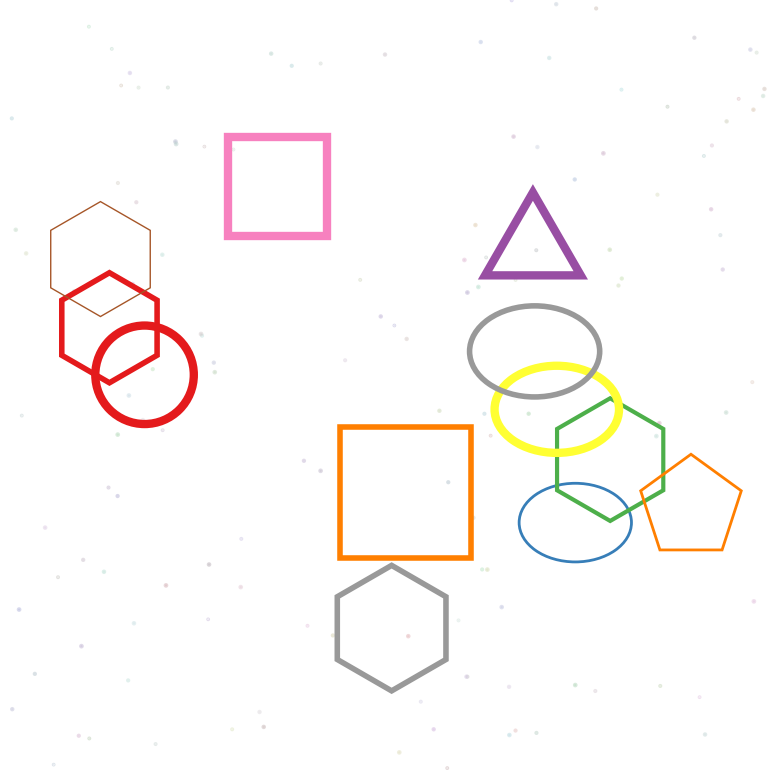[{"shape": "circle", "thickness": 3, "radius": 0.32, "center": [0.188, 0.513]}, {"shape": "hexagon", "thickness": 2, "radius": 0.36, "center": [0.142, 0.574]}, {"shape": "oval", "thickness": 1, "radius": 0.36, "center": [0.747, 0.321]}, {"shape": "hexagon", "thickness": 1.5, "radius": 0.4, "center": [0.792, 0.403]}, {"shape": "triangle", "thickness": 3, "radius": 0.36, "center": [0.692, 0.678]}, {"shape": "pentagon", "thickness": 1, "radius": 0.34, "center": [0.897, 0.341]}, {"shape": "square", "thickness": 2, "radius": 0.43, "center": [0.527, 0.36]}, {"shape": "oval", "thickness": 3, "radius": 0.4, "center": [0.723, 0.468]}, {"shape": "hexagon", "thickness": 0.5, "radius": 0.37, "center": [0.131, 0.664]}, {"shape": "square", "thickness": 3, "radius": 0.32, "center": [0.361, 0.757]}, {"shape": "hexagon", "thickness": 2, "radius": 0.41, "center": [0.509, 0.184]}, {"shape": "oval", "thickness": 2, "radius": 0.42, "center": [0.694, 0.544]}]